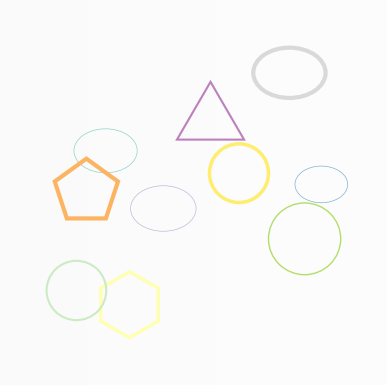[{"shape": "oval", "thickness": 0.5, "radius": 0.41, "center": [0.272, 0.608]}, {"shape": "hexagon", "thickness": 2.5, "radius": 0.43, "center": [0.334, 0.209]}, {"shape": "oval", "thickness": 0.5, "radius": 0.42, "center": [0.421, 0.458]}, {"shape": "oval", "thickness": 0.5, "radius": 0.34, "center": [0.829, 0.521]}, {"shape": "pentagon", "thickness": 3, "radius": 0.43, "center": [0.223, 0.502]}, {"shape": "circle", "thickness": 1, "radius": 0.47, "center": [0.786, 0.38]}, {"shape": "oval", "thickness": 3, "radius": 0.47, "center": [0.747, 0.811]}, {"shape": "triangle", "thickness": 1.5, "radius": 0.5, "center": [0.543, 0.687]}, {"shape": "circle", "thickness": 1.5, "radius": 0.39, "center": [0.197, 0.246]}, {"shape": "circle", "thickness": 2.5, "radius": 0.38, "center": [0.617, 0.55]}]